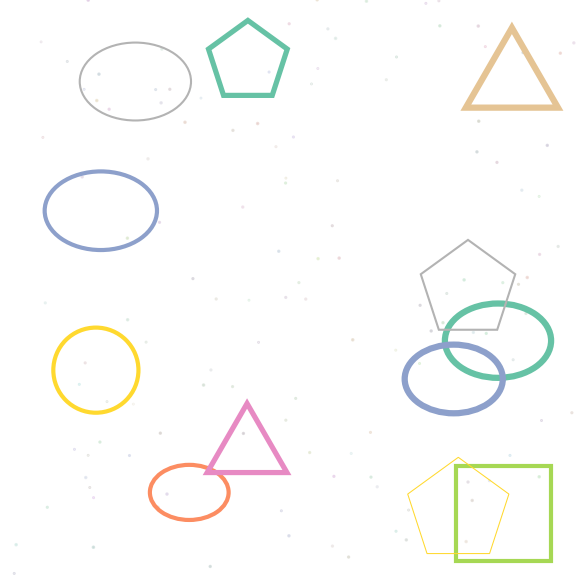[{"shape": "oval", "thickness": 3, "radius": 0.46, "center": [0.862, 0.409]}, {"shape": "pentagon", "thickness": 2.5, "radius": 0.36, "center": [0.429, 0.892]}, {"shape": "oval", "thickness": 2, "radius": 0.34, "center": [0.328, 0.146]}, {"shape": "oval", "thickness": 3, "radius": 0.42, "center": [0.786, 0.343]}, {"shape": "oval", "thickness": 2, "radius": 0.49, "center": [0.175, 0.634]}, {"shape": "triangle", "thickness": 2.5, "radius": 0.4, "center": [0.428, 0.221]}, {"shape": "square", "thickness": 2, "radius": 0.41, "center": [0.871, 0.11]}, {"shape": "circle", "thickness": 2, "radius": 0.37, "center": [0.166, 0.358]}, {"shape": "pentagon", "thickness": 0.5, "radius": 0.46, "center": [0.794, 0.115]}, {"shape": "triangle", "thickness": 3, "radius": 0.46, "center": [0.886, 0.859]}, {"shape": "oval", "thickness": 1, "radius": 0.48, "center": [0.234, 0.858]}, {"shape": "pentagon", "thickness": 1, "radius": 0.43, "center": [0.81, 0.498]}]